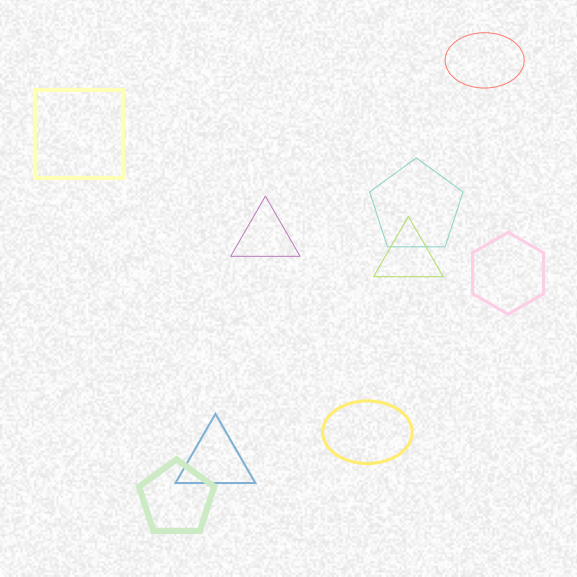[{"shape": "pentagon", "thickness": 0.5, "radius": 0.43, "center": [0.721, 0.641]}, {"shape": "square", "thickness": 2, "radius": 0.38, "center": [0.137, 0.767]}, {"shape": "oval", "thickness": 0.5, "radius": 0.34, "center": [0.839, 0.895]}, {"shape": "triangle", "thickness": 1, "radius": 0.4, "center": [0.373, 0.203]}, {"shape": "triangle", "thickness": 0.5, "radius": 0.35, "center": [0.707, 0.555]}, {"shape": "hexagon", "thickness": 1.5, "radius": 0.35, "center": [0.88, 0.526]}, {"shape": "triangle", "thickness": 0.5, "radius": 0.35, "center": [0.46, 0.59]}, {"shape": "pentagon", "thickness": 3, "radius": 0.34, "center": [0.306, 0.135]}, {"shape": "oval", "thickness": 1.5, "radius": 0.39, "center": [0.636, 0.251]}]